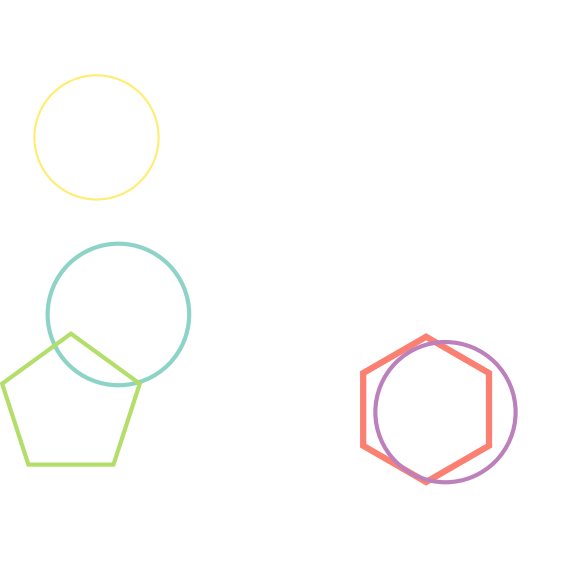[{"shape": "circle", "thickness": 2, "radius": 0.61, "center": [0.205, 0.455]}, {"shape": "hexagon", "thickness": 3, "radius": 0.63, "center": [0.738, 0.29]}, {"shape": "pentagon", "thickness": 2, "radius": 0.63, "center": [0.123, 0.296]}, {"shape": "circle", "thickness": 2, "radius": 0.61, "center": [0.771, 0.285]}, {"shape": "circle", "thickness": 1, "radius": 0.54, "center": [0.167, 0.761]}]